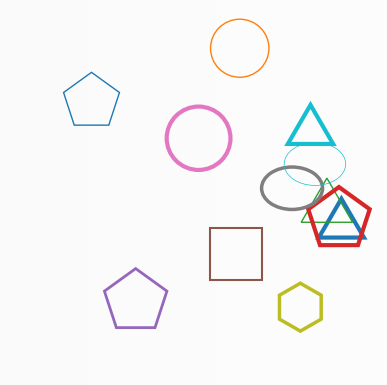[{"shape": "triangle", "thickness": 3, "radius": 0.34, "center": [0.881, 0.417]}, {"shape": "pentagon", "thickness": 1, "radius": 0.38, "center": [0.236, 0.736]}, {"shape": "circle", "thickness": 1, "radius": 0.38, "center": [0.619, 0.875]}, {"shape": "triangle", "thickness": 1, "radius": 0.38, "center": [0.844, 0.461]}, {"shape": "pentagon", "thickness": 3, "radius": 0.42, "center": [0.875, 0.431]}, {"shape": "pentagon", "thickness": 2, "radius": 0.42, "center": [0.35, 0.218]}, {"shape": "square", "thickness": 1.5, "radius": 0.34, "center": [0.61, 0.34]}, {"shape": "circle", "thickness": 3, "radius": 0.41, "center": [0.512, 0.641]}, {"shape": "oval", "thickness": 2.5, "radius": 0.39, "center": [0.754, 0.511]}, {"shape": "hexagon", "thickness": 2.5, "radius": 0.31, "center": [0.775, 0.202]}, {"shape": "oval", "thickness": 0.5, "radius": 0.4, "center": [0.813, 0.574]}, {"shape": "triangle", "thickness": 3, "radius": 0.34, "center": [0.801, 0.66]}]